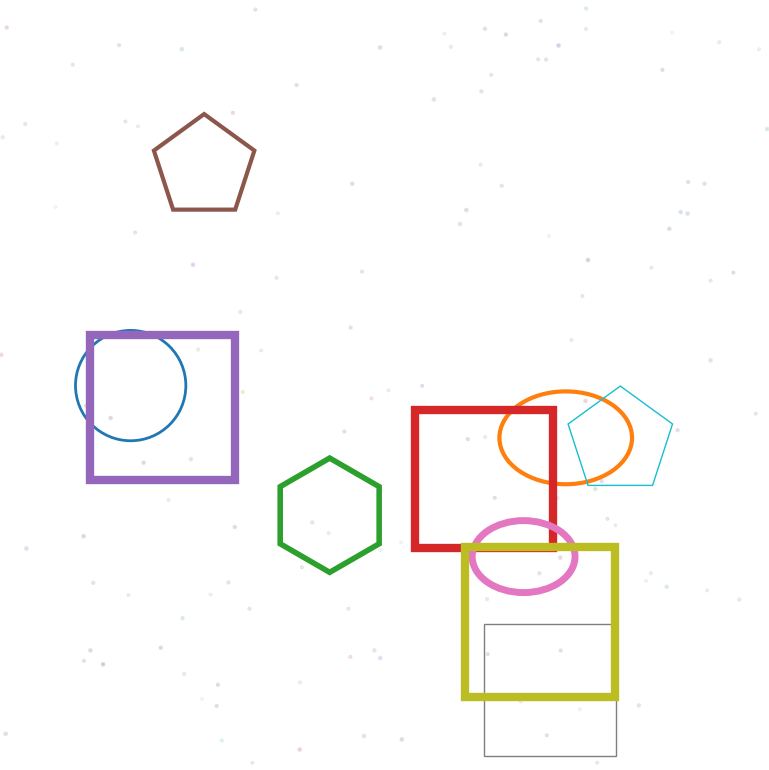[{"shape": "circle", "thickness": 1, "radius": 0.36, "center": [0.17, 0.499]}, {"shape": "oval", "thickness": 1.5, "radius": 0.43, "center": [0.735, 0.431]}, {"shape": "hexagon", "thickness": 2, "radius": 0.37, "center": [0.428, 0.331]}, {"shape": "square", "thickness": 3, "radius": 0.45, "center": [0.629, 0.378]}, {"shape": "square", "thickness": 3, "radius": 0.47, "center": [0.211, 0.47]}, {"shape": "pentagon", "thickness": 1.5, "radius": 0.34, "center": [0.265, 0.783]}, {"shape": "oval", "thickness": 2.5, "radius": 0.33, "center": [0.68, 0.277]}, {"shape": "square", "thickness": 0.5, "radius": 0.43, "center": [0.715, 0.103]}, {"shape": "square", "thickness": 3, "radius": 0.49, "center": [0.701, 0.193]}, {"shape": "pentagon", "thickness": 0.5, "radius": 0.36, "center": [0.806, 0.427]}]